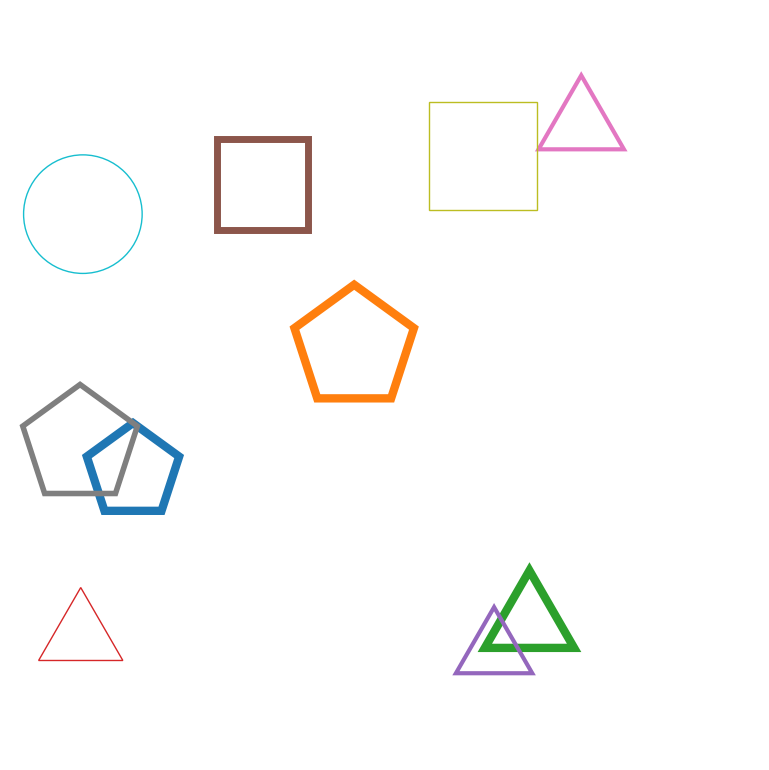[{"shape": "pentagon", "thickness": 3, "radius": 0.32, "center": [0.173, 0.388]}, {"shape": "pentagon", "thickness": 3, "radius": 0.41, "center": [0.46, 0.549]}, {"shape": "triangle", "thickness": 3, "radius": 0.33, "center": [0.688, 0.192]}, {"shape": "triangle", "thickness": 0.5, "radius": 0.32, "center": [0.105, 0.174]}, {"shape": "triangle", "thickness": 1.5, "radius": 0.29, "center": [0.642, 0.154]}, {"shape": "square", "thickness": 2.5, "radius": 0.29, "center": [0.341, 0.76]}, {"shape": "triangle", "thickness": 1.5, "radius": 0.32, "center": [0.755, 0.838]}, {"shape": "pentagon", "thickness": 2, "radius": 0.39, "center": [0.104, 0.422]}, {"shape": "square", "thickness": 0.5, "radius": 0.35, "center": [0.627, 0.798]}, {"shape": "circle", "thickness": 0.5, "radius": 0.38, "center": [0.108, 0.722]}]